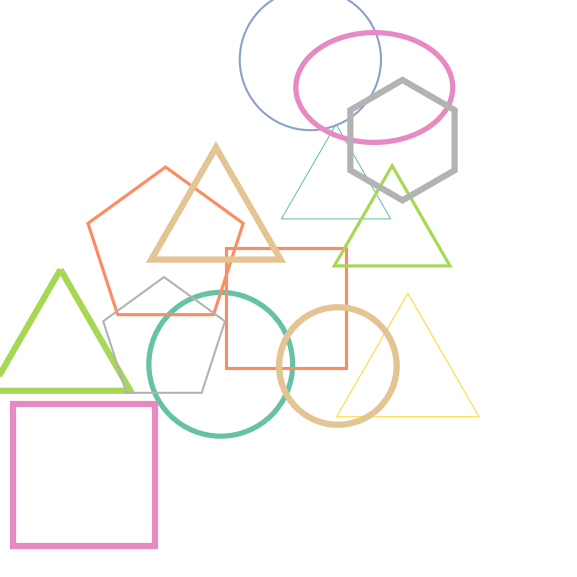[{"shape": "triangle", "thickness": 0.5, "radius": 0.55, "center": [0.582, 0.675]}, {"shape": "circle", "thickness": 2.5, "radius": 0.62, "center": [0.382, 0.368]}, {"shape": "square", "thickness": 1.5, "radius": 0.52, "center": [0.496, 0.467]}, {"shape": "pentagon", "thickness": 1.5, "radius": 0.71, "center": [0.287, 0.569]}, {"shape": "circle", "thickness": 1, "radius": 0.61, "center": [0.537, 0.896]}, {"shape": "oval", "thickness": 2.5, "radius": 0.68, "center": [0.648, 0.848]}, {"shape": "square", "thickness": 3, "radius": 0.61, "center": [0.145, 0.176]}, {"shape": "triangle", "thickness": 1.5, "radius": 0.58, "center": [0.679, 0.597]}, {"shape": "triangle", "thickness": 3, "radius": 0.7, "center": [0.105, 0.392]}, {"shape": "triangle", "thickness": 0.5, "radius": 0.71, "center": [0.706, 0.349]}, {"shape": "triangle", "thickness": 3, "radius": 0.65, "center": [0.374, 0.614]}, {"shape": "circle", "thickness": 3, "radius": 0.51, "center": [0.585, 0.365]}, {"shape": "pentagon", "thickness": 1, "radius": 0.55, "center": [0.284, 0.409]}, {"shape": "hexagon", "thickness": 3, "radius": 0.52, "center": [0.697, 0.756]}]